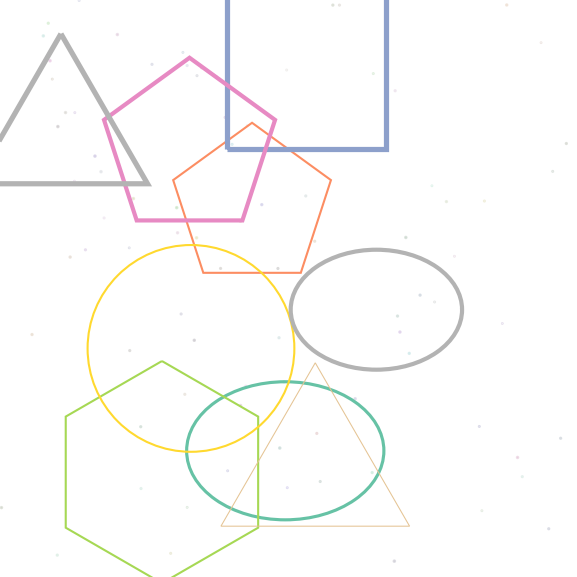[{"shape": "oval", "thickness": 1.5, "radius": 0.85, "center": [0.494, 0.219]}, {"shape": "pentagon", "thickness": 1, "radius": 0.72, "center": [0.436, 0.643]}, {"shape": "square", "thickness": 2.5, "radius": 0.69, "center": [0.531, 0.879]}, {"shape": "pentagon", "thickness": 2, "radius": 0.78, "center": [0.328, 0.743]}, {"shape": "hexagon", "thickness": 1, "radius": 0.96, "center": [0.28, 0.182]}, {"shape": "circle", "thickness": 1, "radius": 0.9, "center": [0.331, 0.396]}, {"shape": "triangle", "thickness": 0.5, "radius": 0.94, "center": [0.546, 0.182]}, {"shape": "triangle", "thickness": 2.5, "radius": 0.87, "center": [0.106, 0.767]}, {"shape": "oval", "thickness": 2, "radius": 0.74, "center": [0.652, 0.463]}]